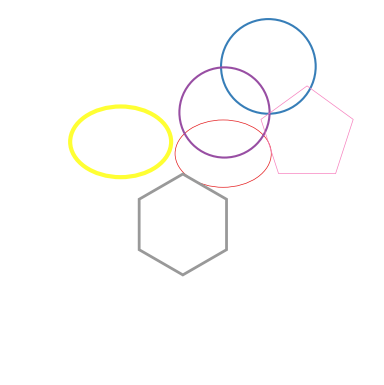[{"shape": "oval", "thickness": 0.5, "radius": 0.62, "center": [0.58, 0.601]}, {"shape": "circle", "thickness": 1.5, "radius": 0.61, "center": [0.697, 0.828]}, {"shape": "circle", "thickness": 1.5, "radius": 0.59, "center": [0.583, 0.708]}, {"shape": "oval", "thickness": 3, "radius": 0.66, "center": [0.313, 0.632]}, {"shape": "pentagon", "thickness": 0.5, "radius": 0.63, "center": [0.798, 0.651]}, {"shape": "hexagon", "thickness": 2, "radius": 0.66, "center": [0.475, 0.417]}]